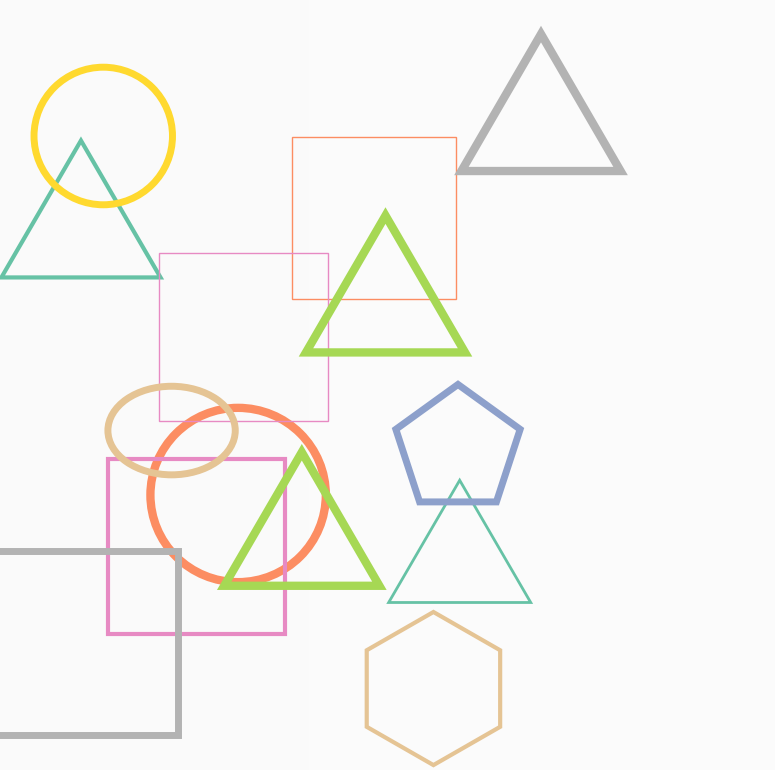[{"shape": "triangle", "thickness": 1, "radius": 0.53, "center": [0.593, 0.27]}, {"shape": "triangle", "thickness": 1.5, "radius": 0.59, "center": [0.104, 0.699]}, {"shape": "square", "thickness": 0.5, "radius": 0.53, "center": [0.483, 0.716]}, {"shape": "circle", "thickness": 3, "radius": 0.57, "center": [0.307, 0.357]}, {"shape": "pentagon", "thickness": 2.5, "radius": 0.42, "center": [0.591, 0.416]}, {"shape": "square", "thickness": 0.5, "radius": 0.54, "center": [0.314, 0.562]}, {"shape": "square", "thickness": 1.5, "radius": 0.57, "center": [0.253, 0.29]}, {"shape": "triangle", "thickness": 3, "radius": 0.58, "center": [0.389, 0.297]}, {"shape": "triangle", "thickness": 3, "radius": 0.59, "center": [0.497, 0.602]}, {"shape": "circle", "thickness": 2.5, "radius": 0.45, "center": [0.133, 0.823]}, {"shape": "hexagon", "thickness": 1.5, "radius": 0.5, "center": [0.559, 0.106]}, {"shape": "oval", "thickness": 2.5, "radius": 0.41, "center": [0.221, 0.441]}, {"shape": "square", "thickness": 2.5, "radius": 0.6, "center": [0.109, 0.165]}, {"shape": "triangle", "thickness": 3, "radius": 0.59, "center": [0.698, 0.837]}]